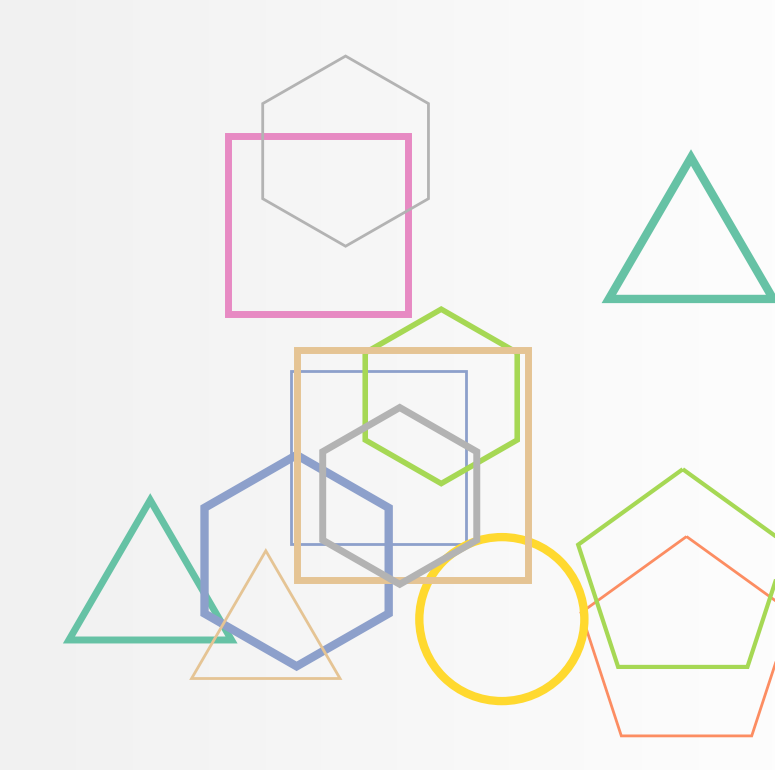[{"shape": "triangle", "thickness": 2.5, "radius": 0.61, "center": [0.194, 0.229]}, {"shape": "triangle", "thickness": 3, "radius": 0.61, "center": [0.892, 0.673]}, {"shape": "pentagon", "thickness": 1, "radius": 0.72, "center": [0.886, 0.16]}, {"shape": "hexagon", "thickness": 3, "radius": 0.69, "center": [0.383, 0.272]}, {"shape": "square", "thickness": 1, "radius": 0.56, "center": [0.488, 0.406]}, {"shape": "square", "thickness": 2.5, "radius": 0.58, "center": [0.41, 0.708]}, {"shape": "pentagon", "thickness": 1.5, "radius": 0.71, "center": [0.881, 0.249]}, {"shape": "hexagon", "thickness": 2, "radius": 0.57, "center": [0.569, 0.485]}, {"shape": "circle", "thickness": 3, "radius": 0.53, "center": [0.648, 0.196]}, {"shape": "square", "thickness": 2.5, "radius": 0.75, "center": [0.532, 0.396]}, {"shape": "triangle", "thickness": 1, "radius": 0.55, "center": [0.343, 0.174]}, {"shape": "hexagon", "thickness": 2.5, "radius": 0.57, "center": [0.516, 0.356]}, {"shape": "hexagon", "thickness": 1, "radius": 0.62, "center": [0.446, 0.804]}]